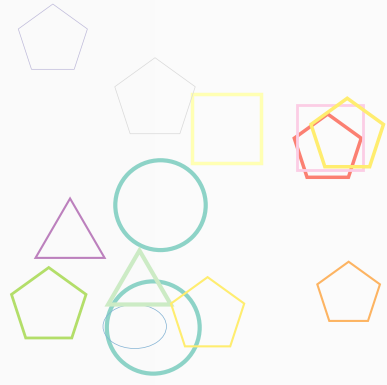[{"shape": "circle", "thickness": 3, "radius": 0.6, "center": [0.395, 0.149]}, {"shape": "circle", "thickness": 3, "radius": 0.58, "center": [0.414, 0.467]}, {"shape": "square", "thickness": 2.5, "radius": 0.45, "center": [0.585, 0.667]}, {"shape": "pentagon", "thickness": 0.5, "radius": 0.47, "center": [0.136, 0.896]}, {"shape": "pentagon", "thickness": 2.5, "radius": 0.45, "center": [0.846, 0.613]}, {"shape": "oval", "thickness": 0.5, "radius": 0.41, "center": [0.348, 0.152]}, {"shape": "pentagon", "thickness": 1.5, "radius": 0.42, "center": [0.9, 0.235]}, {"shape": "pentagon", "thickness": 2, "radius": 0.51, "center": [0.126, 0.204]}, {"shape": "square", "thickness": 2, "radius": 0.42, "center": [0.852, 0.644]}, {"shape": "pentagon", "thickness": 0.5, "radius": 0.55, "center": [0.4, 0.741]}, {"shape": "triangle", "thickness": 1.5, "radius": 0.51, "center": [0.181, 0.382]}, {"shape": "triangle", "thickness": 3, "radius": 0.47, "center": [0.36, 0.256]}, {"shape": "pentagon", "thickness": 2.5, "radius": 0.49, "center": [0.896, 0.646]}, {"shape": "pentagon", "thickness": 1.5, "radius": 0.5, "center": [0.536, 0.181]}]